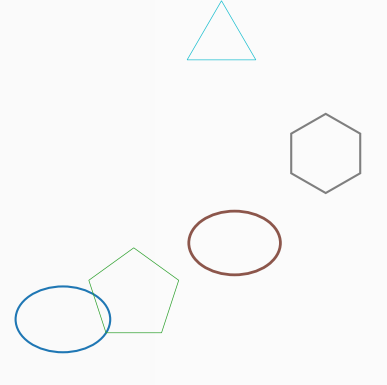[{"shape": "oval", "thickness": 1.5, "radius": 0.61, "center": [0.162, 0.171]}, {"shape": "pentagon", "thickness": 0.5, "radius": 0.61, "center": [0.345, 0.234]}, {"shape": "oval", "thickness": 2, "radius": 0.59, "center": [0.605, 0.369]}, {"shape": "hexagon", "thickness": 1.5, "radius": 0.51, "center": [0.841, 0.601]}, {"shape": "triangle", "thickness": 0.5, "radius": 0.51, "center": [0.572, 0.896]}]